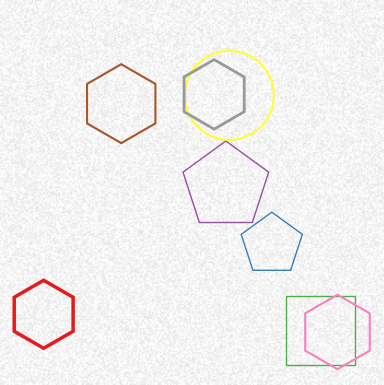[{"shape": "hexagon", "thickness": 2.5, "radius": 0.44, "center": [0.113, 0.184]}, {"shape": "pentagon", "thickness": 1, "radius": 0.42, "center": [0.706, 0.365]}, {"shape": "square", "thickness": 1, "radius": 0.45, "center": [0.833, 0.141]}, {"shape": "pentagon", "thickness": 1, "radius": 0.59, "center": [0.587, 0.517]}, {"shape": "circle", "thickness": 1.5, "radius": 0.58, "center": [0.595, 0.752]}, {"shape": "hexagon", "thickness": 1.5, "radius": 0.51, "center": [0.315, 0.731]}, {"shape": "hexagon", "thickness": 1.5, "radius": 0.48, "center": [0.877, 0.138]}, {"shape": "hexagon", "thickness": 2, "radius": 0.45, "center": [0.556, 0.755]}]